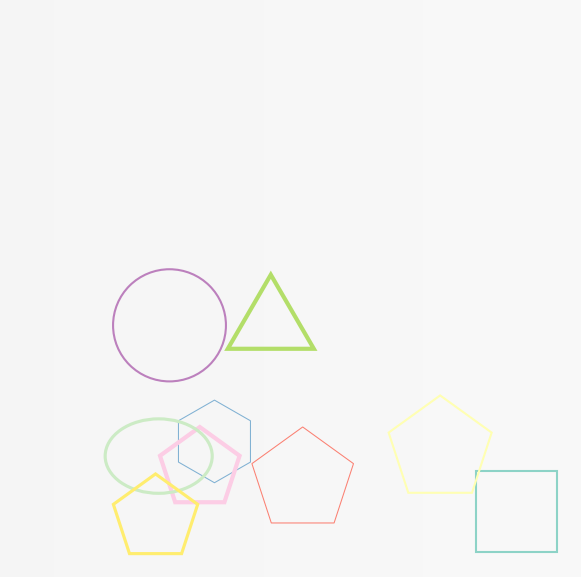[{"shape": "square", "thickness": 1, "radius": 0.35, "center": [0.889, 0.114]}, {"shape": "pentagon", "thickness": 1, "radius": 0.47, "center": [0.757, 0.221]}, {"shape": "pentagon", "thickness": 0.5, "radius": 0.46, "center": [0.521, 0.168]}, {"shape": "hexagon", "thickness": 0.5, "radius": 0.36, "center": [0.369, 0.235]}, {"shape": "triangle", "thickness": 2, "radius": 0.43, "center": [0.466, 0.438]}, {"shape": "pentagon", "thickness": 2, "radius": 0.36, "center": [0.344, 0.188]}, {"shape": "circle", "thickness": 1, "radius": 0.49, "center": [0.292, 0.436]}, {"shape": "oval", "thickness": 1.5, "radius": 0.46, "center": [0.273, 0.209]}, {"shape": "pentagon", "thickness": 1.5, "radius": 0.38, "center": [0.268, 0.102]}]